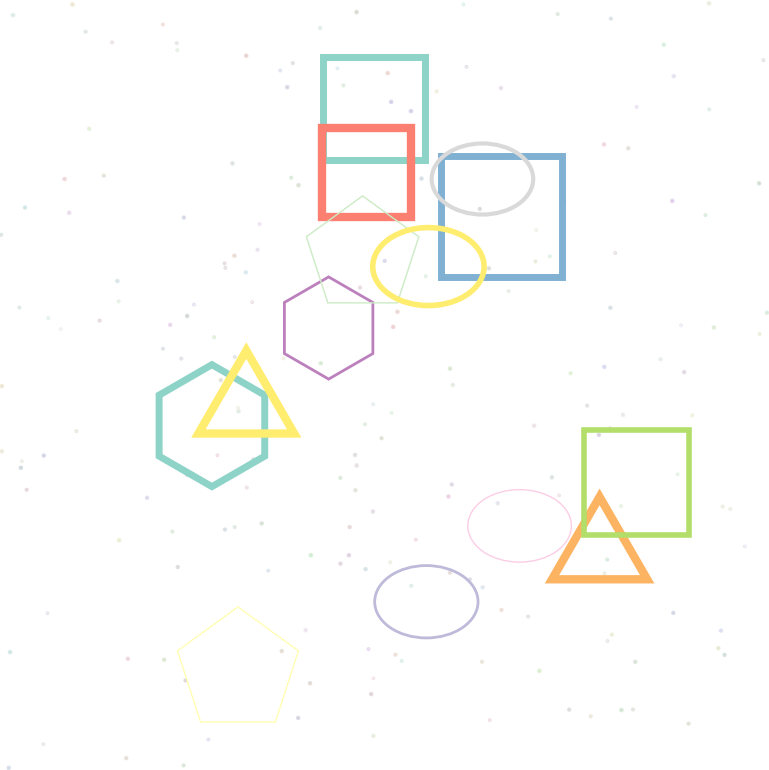[{"shape": "hexagon", "thickness": 2.5, "radius": 0.4, "center": [0.275, 0.447]}, {"shape": "square", "thickness": 2.5, "radius": 0.33, "center": [0.486, 0.859]}, {"shape": "pentagon", "thickness": 0.5, "radius": 0.41, "center": [0.309, 0.129]}, {"shape": "oval", "thickness": 1, "radius": 0.34, "center": [0.554, 0.219]}, {"shape": "square", "thickness": 3, "radius": 0.29, "center": [0.476, 0.776]}, {"shape": "square", "thickness": 2.5, "radius": 0.39, "center": [0.651, 0.719]}, {"shape": "triangle", "thickness": 3, "radius": 0.36, "center": [0.779, 0.283]}, {"shape": "square", "thickness": 2, "radius": 0.34, "center": [0.826, 0.373]}, {"shape": "oval", "thickness": 0.5, "radius": 0.34, "center": [0.675, 0.317]}, {"shape": "oval", "thickness": 1.5, "radius": 0.33, "center": [0.627, 0.768]}, {"shape": "hexagon", "thickness": 1, "radius": 0.33, "center": [0.427, 0.574]}, {"shape": "pentagon", "thickness": 0.5, "radius": 0.38, "center": [0.471, 0.669]}, {"shape": "triangle", "thickness": 3, "radius": 0.36, "center": [0.32, 0.473]}, {"shape": "oval", "thickness": 2, "radius": 0.36, "center": [0.556, 0.654]}]